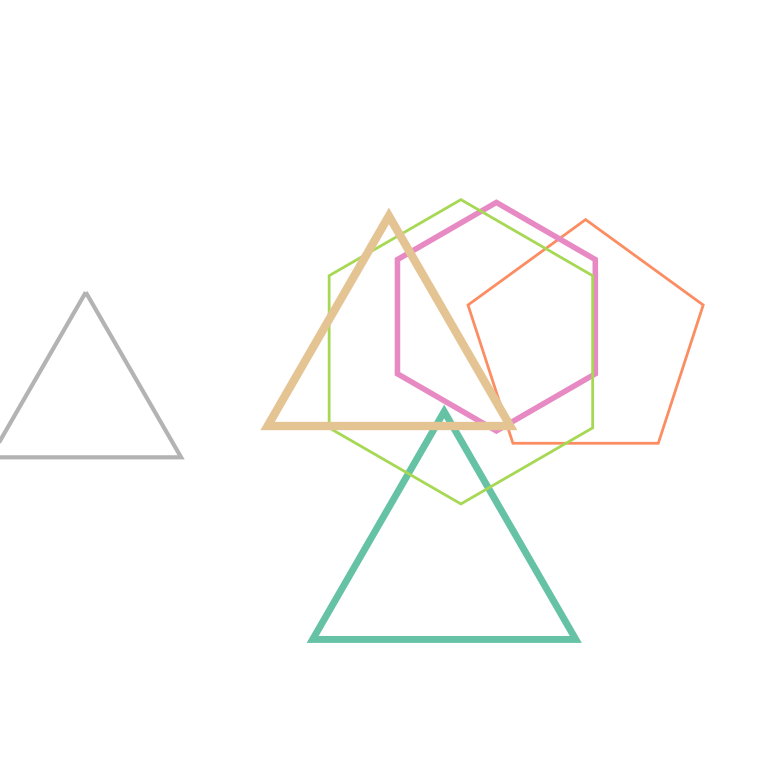[{"shape": "triangle", "thickness": 2.5, "radius": 0.99, "center": [0.577, 0.268]}, {"shape": "pentagon", "thickness": 1, "radius": 0.8, "center": [0.761, 0.554]}, {"shape": "hexagon", "thickness": 2, "radius": 0.74, "center": [0.645, 0.589]}, {"shape": "hexagon", "thickness": 1, "radius": 0.99, "center": [0.599, 0.543]}, {"shape": "triangle", "thickness": 3, "radius": 0.91, "center": [0.505, 0.538]}, {"shape": "triangle", "thickness": 1.5, "radius": 0.71, "center": [0.111, 0.478]}]